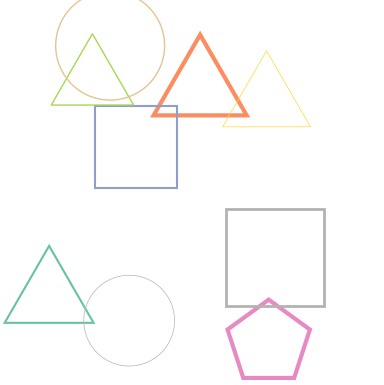[{"shape": "triangle", "thickness": 1.5, "radius": 0.67, "center": [0.128, 0.228]}, {"shape": "triangle", "thickness": 3, "radius": 0.7, "center": [0.52, 0.77]}, {"shape": "square", "thickness": 1.5, "radius": 0.53, "center": [0.354, 0.618]}, {"shape": "pentagon", "thickness": 3, "radius": 0.56, "center": [0.698, 0.109]}, {"shape": "triangle", "thickness": 1, "radius": 0.62, "center": [0.24, 0.789]}, {"shape": "triangle", "thickness": 0.5, "radius": 0.66, "center": [0.692, 0.736]}, {"shape": "circle", "thickness": 1, "radius": 0.71, "center": [0.286, 0.881]}, {"shape": "square", "thickness": 2, "radius": 0.63, "center": [0.714, 0.331]}, {"shape": "circle", "thickness": 0.5, "radius": 0.59, "center": [0.336, 0.167]}]